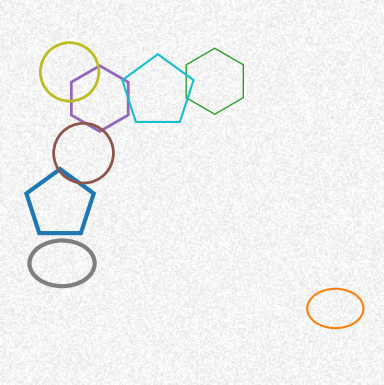[{"shape": "pentagon", "thickness": 3, "radius": 0.46, "center": [0.156, 0.469]}, {"shape": "oval", "thickness": 1.5, "radius": 0.36, "center": [0.871, 0.199]}, {"shape": "hexagon", "thickness": 1, "radius": 0.43, "center": [0.558, 0.789]}, {"shape": "hexagon", "thickness": 2, "radius": 0.43, "center": [0.259, 0.744]}, {"shape": "circle", "thickness": 2, "radius": 0.39, "center": [0.217, 0.602]}, {"shape": "oval", "thickness": 3, "radius": 0.42, "center": [0.161, 0.316]}, {"shape": "circle", "thickness": 2, "radius": 0.38, "center": [0.181, 0.813]}, {"shape": "pentagon", "thickness": 1.5, "radius": 0.49, "center": [0.41, 0.762]}]